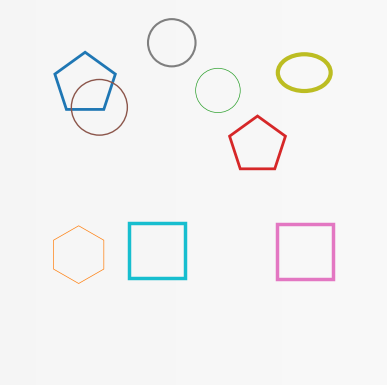[{"shape": "pentagon", "thickness": 2, "radius": 0.41, "center": [0.22, 0.782]}, {"shape": "hexagon", "thickness": 0.5, "radius": 0.37, "center": [0.203, 0.339]}, {"shape": "circle", "thickness": 0.5, "radius": 0.29, "center": [0.562, 0.765]}, {"shape": "pentagon", "thickness": 2, "radius": 0.38, "center": [0.665, 0.623]}, {"shape": "circle", "thickness": 1, "radius": 0.36, "center": [0.256, 0.721]}, {"shape": "square", "thickness": 2.5, "radius": 0.36, "center": [0.787, 0.347]}, {"shape": "circle", "thickness": 1.5, "radius": 0.31, "center": [0.443, 0.889]}, {"shape": "oval", "thickness": 3, "radius": 0.34, "center": [0.785, 0.811]}, {"shape": "square", "thickness": 2.5, "radius": 0.36, "center": [0.405, 0.349]}]